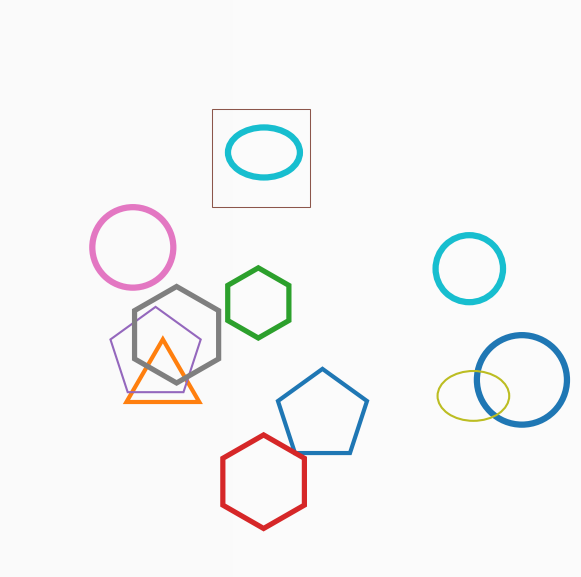[{"shape": "pentagon", "thickness": 2, "radius": 0.4, "center": [0.555, 0.28]}, {"shape": "circle", "thickness": 3, "radius": 0.39, "center": [0.898, 0.341]}, {"shape": "triangle", "thickness": 2, "radius": 0.36, "center": [0.28, 0.339]}, {"shape": "hexagon", "thickness": 2.5, "radius": 0.3, "center": [0.444, 0.475]}, {"shape": "hexagon", "thickness": 2.5, "radius": 0.41, "center": [0.454, 0.165]}, {"shape": "pentagon", "thickness": 1, "radius": 0.41, "center": [0.268, 0.386]}, {"shape": "square", "thickness": 0.5, "radius": 0.42, "center": [0.449, 0.725]}, {"shape": "circle", "thickness": 3, "radius": 0.35, "center": [0.229, 0.571]}, {"shape": "hexagon", "thickness": 2.5, "radius": 0.42, "center": [0.304, 0.42]}, {"shape": "oval", "thickness": 1, "radius": 0.31, "center": [0.814, 0.314]}, {"shape": "circle", "thickness": 3, "radius": 0.29, "center": [0.807, 0.534]}, {"shape": "oval", "thickness": 3, "radius": 0.31, "center": [0.454, 0.735]}]